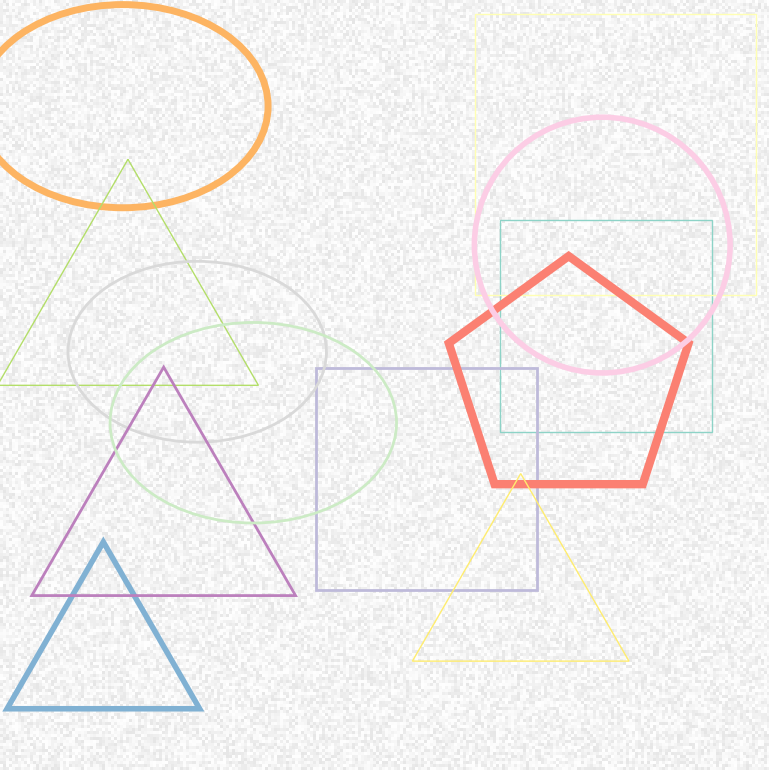[{"shape": "square", "thickness": 0.5, "radius": 0.69, "center": [0.787, 0.576]}, {"shape": "square", "thickness": 0.5, "radius": 0.91, "center": [0.799, 0.799]}, {"shape": "square", "thickness": 1, "radius": 0.72, "center": [0.554, 0.378]}, {"shape": "pentagon", "thickness": 3, "radius": 0.82, "center": [0.739, 0.504]}, {"shape": "triangle", "thickness": 2, "radius": 0.72, "center": [0.134, 0.152]}, {"shape": "oval", "thickness": 2.5, "radius": 0.94, "center": [0.16, 0.862]}, {"shape": "triangle", "thickness": 0.5, "radius": 0.98, "center": [0.166, 0.597]}, {"shape": "circle", "thickness": 2, "radius": 0.83, "center": [0.782, 0.682]}, {"shape": "oval", "thickness": 1, "radius": 0.84, "center": [0.256, 0.543]}, {"shape": "triangle", "thickness": 1, "radius": 0.99, "center": [0.213, 0.325]}, {"shape": "oval", "thickness": 1, "radius": 0.93, "center": [0.329, 0.451]}, {"shape": "triangle", "thickness": 0.5, "radius": 0.81, "center": [0.676, 0.223]}]